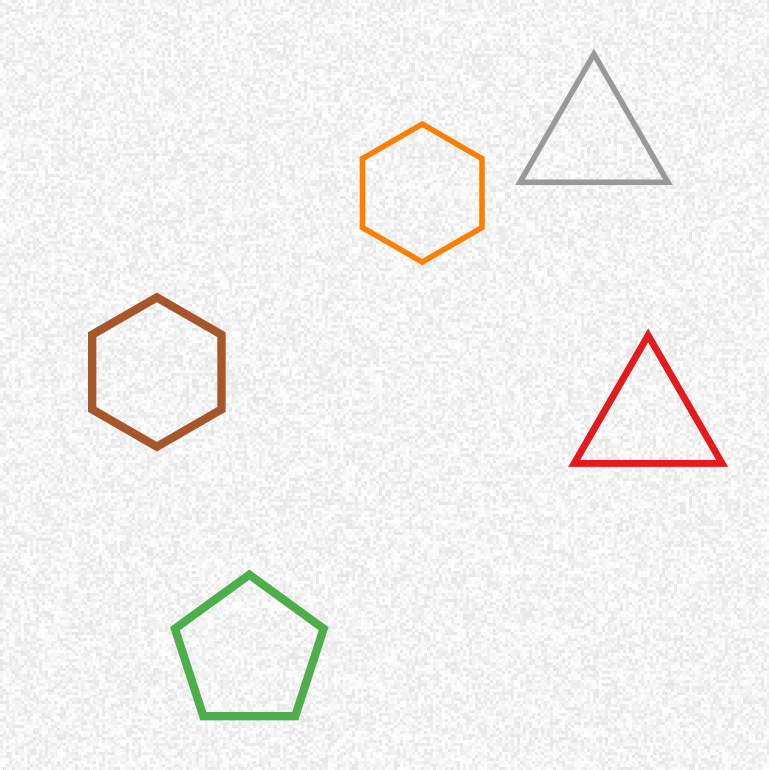[{"shape": "triangle", "thickness": 2.5, "radius": 0.55, "center": [0.842, 0.454]}, {"shape": "pentagon", "thickness": 3, "radius": 0.51, "center": [0.324, 0.152]}, {"shape": "hexagon", "thickness": 2, "radius": 0.45, "center": [0.548, 0.749]}, {"shape": "hexagon", "thickness": 3, "radius": 0.48, "center": [0.204, 0.517]}, {"shape": "triangle", "thickness": 2, "radius": 0.55, "center": [0.771, 0.819]}]